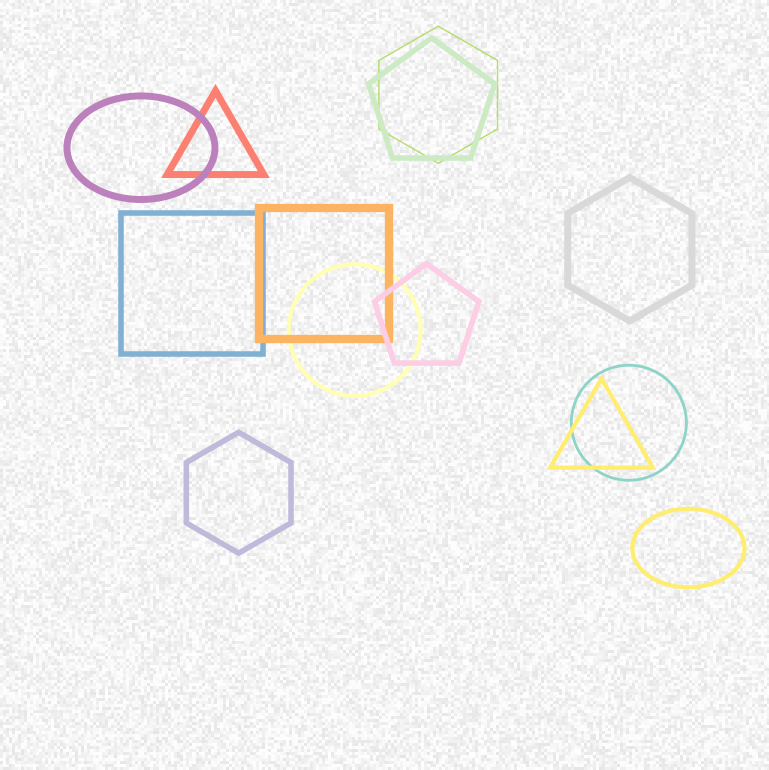[{"shape": "circle", "thickness": 1, "radius": 0.37, "center": [0.817, 0.451]}, {"shape": "circle", "thickness": 1.5, "radius": 0.43, "center": [0.461, 0.571]}, {"shape": "hexagon", "thickness": 2, "radius": 0.39, "center": [0.31, 0.36]}, {"shape": "triangle", "thickness": 2.5, "radius": 0.36, "center": [0.28, 0.81]}, {"shape": "square", "thickness": 2, "radius": 0.46, "center": [0.25, 0.632]}, {"shape": "square", "thickness": 3, "radius": 0.42, "center": [0.421, 0.645]}, {"shape": "hexagon", "thickness": 0.5, "radius": 0.44, "center": [0.569, 0.877]}, {"shape": "pentagon", "thickness": 2, "radius": 0.36, "center": [0.554, 0.586]}, {"shape": "hexagon", "thickness": 2.5, "radius": 0.47, "center": [0.818, 0.676]}, {"shape": "oval", "thickness": 2.5, "radius": 0.48, "center": [0.183, 0.808]}, {"shape": "pentagon", "thickness": 2, "radius": 0.43, "center": [0.561, 0.865]}, {"shape": "triangle", "thickness": 1.5, "radius": 0.39, "center": [0.781, 0.431]}, {"shape": "oval", "thickness": 1.5, "radius": 0.36, "center": [0.894, 0.288]}]